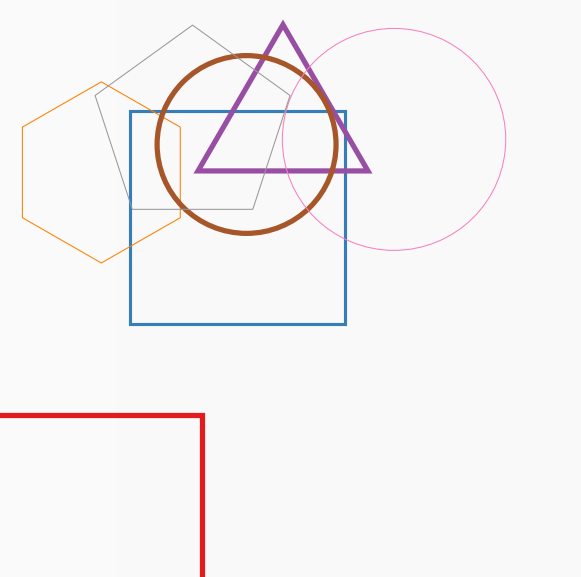[{"shape": "square", "thickness": 2.5, "radius": 0.89, "center": [0.169, 0.102]}, {"shape": "square", "thickness": 1.5, "radius": 0.92, "center": [0.408, 0.623]}, {"shape": "triangle", "thickness": 2.5, "radius": 0.84, "center": [0.487, 0.788]}, {"shape": "hexagon", "thickness": 0.5, "radius": 0.78, "center": [0.174, 0.701]}, {"shape": "circle", "thickness": 2.5, "radius": 0.77, "center": [0.424, 0.749]}, {"shape": "circle", "thickness": 0.5, "radius": 0.96, "center": [0.678, 0.758]}, {"shape": "pentagon", "thickness": 0.5, "radius": 0.88, "center": [0.331, 0.779]}]